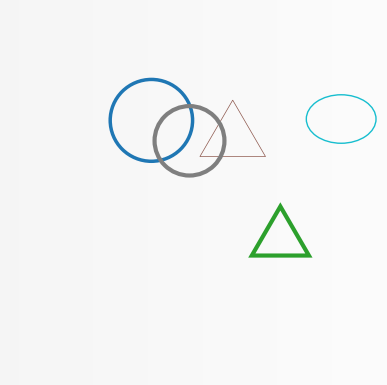[{"shape": "circle", "thickness": 2.5, "radius": 0.53, "center": [0.391, 0.687]}, {"shape": "triangle", "thickness": 3, "radius": 0.43, "center": [0.724, 0.379]}, {"shape": "triangle", "thickness": 0.5, "radius": 0.49, "center": [0.601, 0.642]}, {"shape": "circle", "thickness": 3, "radius": 0.45, "center": [0.489, 0.634]}, {"shape": "oval", "thickness": 1, "radius": 0.45, "center": [0.88, 0.691]}]